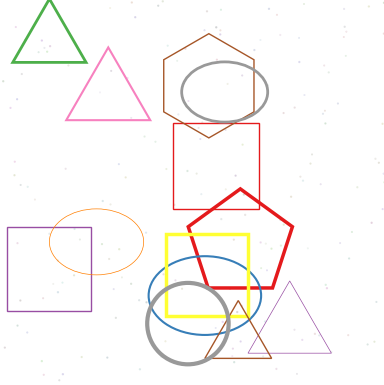[{"shape": "square", "thickness": 1, "radius": 0.56, "center": [0.561, 0.569]}, {"shape": "pentagon", "thickness": 2.5, "radius": 0.71, "center": [0.624, 0.367]}, {"shape": "oval", "thickness": 1.5, "radius": 0.73, "center": [0.532, 0.232]}, {"shape": "triangle", "thickness": 2, "radius": 0.55, "center": [0.128, 0.893]}, {"shape": "square", "thickness": 1, "radius": 0.55, "center": [0.127, 0.302]}, {"shape": "triangle", "thickness": 0.5, "radius": 0.63, "center": [0.752, 0.145]}, {"shape": "oval", "thickness": 0.5, "radius": 0.61, "center": [0.251, 0.372]}, {"shape": "square", "thickness": 2.5, "radius": 0.53, "center": [0.538, 0.286]}, {"shape": "hexagon", "thickness": 1, "radius": 0.68, "center": [0.542, 0.777]}, {"shape": "triangle", "thickness": 1, "radius": 0.5, "center": [0.619, 0.119]}, {"shape": "triangle", "thickness": 1.5, "radius": 0.63, "center": [0.281, 0.751]}, {"shape": "circle", "thickness": 3, "radius": 0.53, "center": [0.488, 0.159]}, {"shape": "oval", "thickness": 2, "radius": 0.56, "center": [0.584, 0.761]}]